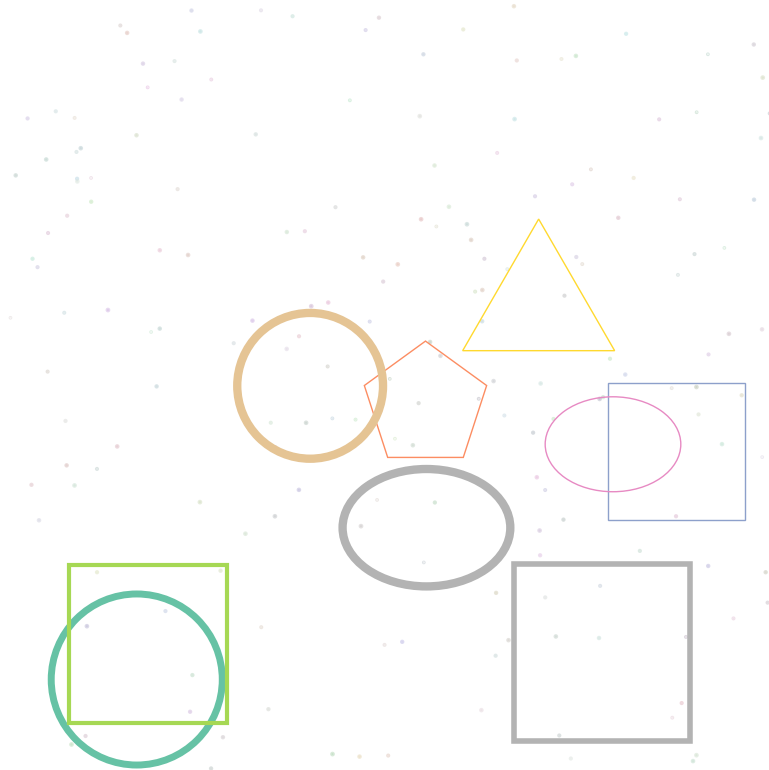[{"shape": "circle", "thickness": 2.5, "radius": 0.56, "center": [0.178, 0.118]}, {"shape": "pentagon", "thickness": 0.5, "radius": 0.42, "center": [0.553, 0.474]}, {"shape": "square", "thickness": 0.5, "radius": 0.44, "center": [0.878, 0.414]}, {"shape": "oval", "thickness": 0.5, "radius": 0.44, "center": [0.796, 0.423]}, {"shape": "square", "thickness": 1.5, "radius": 0.51, "center": [0.192, 0.164]}, {"shape": "triangle", "thickness": 0.5, "radius": 0.57, "center": [0.7, 0.602]}, {"shape": "circle", "thickness": 3, "radius": 0.47, "center": [0.403, 0.499]}, {"shape": "oval", "thickness": 3, "radius": 0.54, "center": [0.554, 0.315]}, {"shape": "square", "thickness": 2, "radius": 0.57, "center": [0.782, 0.153]}]